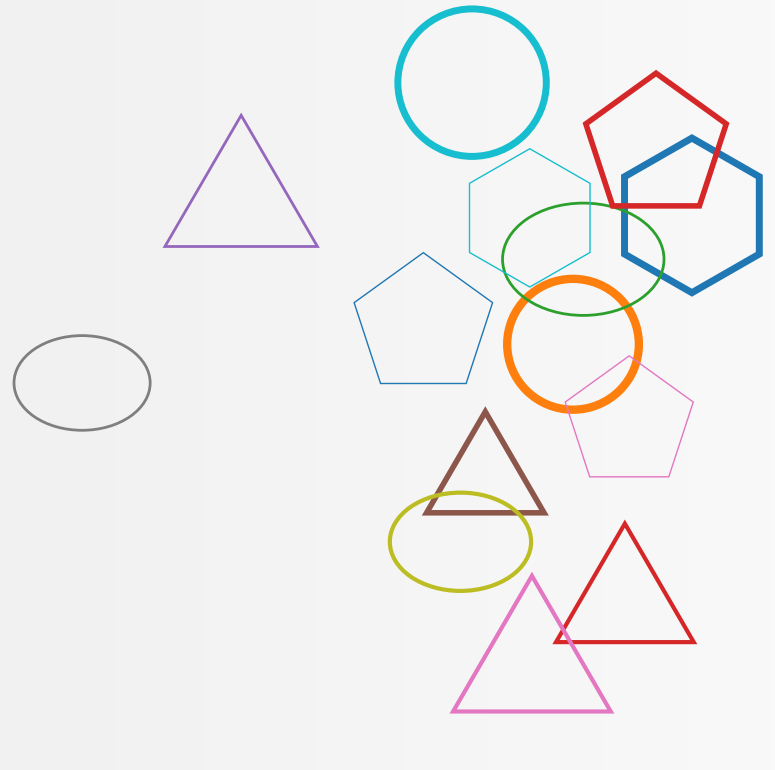[{"shape": "pentagon", "thickness": 0.5, "radius": 0.47, "center": [0.546, 0.578]}, {"shape": "hexagon", "thickness": 2.5, "radius": 0.5, "center": [0.893, 0.72]}, {"shape": "circle", "thickness": 3, "radius": 0.42, "center": [0.739, 0.553]}, {"shape": "oval", "thickness": 1, "radius": 0.52, "center": [0.753, 0.663]}, {"shape": "triangle", "thickness": 1.5, "radius": 0.51, "center": [0.806, 0.217]}, {"shape": "pentagon", "thickness": 2, "radius": 0.48, "center": [0.847, 0.81]}, {"shape": "triangle", "thickness": 1, "radius": 0.57, "center": [0.311, 0.737]}, {"shape": "triangle", "thickness": 2, "radius": 0.44, "center": [0.626, 0.378]}, {"shape": "triangle", "thickness": 1.5, "radius": 0.59, "center": [0.686, 0.135]}, {"shape": "pentagon", "thickness": 0.5, "radius": 0.43, "center": [0.812, 0.451]}, {"shape": "oval", "thickness": 1, "radius": 0.44, "center": [0.106, 0.503]}, {"shape": "oval", "thickness": 1.5, "radius": 0.46, "center": [0.594, 0.296]}, {"shape": "hexagon", "thickness": 0.5, "radius": 0.45, "center": [0.684, 0.717]}, {"shape": "circle", "thickness": 2.5, "radius": 0.48, "center": [0.609, 0.893]}]